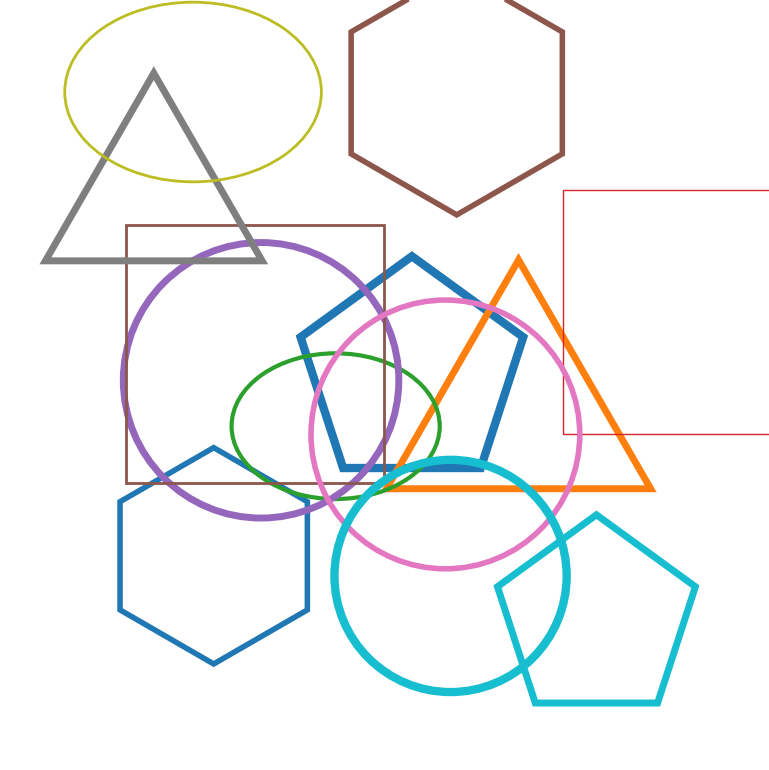[{"shape": "pentagon", "thickness": 3, "radius": 0.76, "center": [0.535, 0.515]}, {"shape": "hexagon", "thickness": 2, "radius": 0.7, "center": [0.278, 0.278]}, {"shape": "triangle", "thickness": 2.5, "radius": 0.99, "center": [0.673, 0.464]}, {"shape": "oval", "thickness": 1.5, "radius": 0.68, "center": [0.436, 0.447]}, {"shape": "square", "thickness": 0.5, "radius": 0.79, "center": [0.889, 0.594]}, {"shape": "circle", "thickness": 2.5, "radius": 0.89, "center": [0.339, 0.506]}, {"shape": "square", "thickness": 1, "radius": 0.84, "center": [0.331, 0.54]}, {"shape": "hexagon", "thickness": 2, "radius": 0.79, "center": [0.593, 0.879]}, {"shape": "circle", "thickness": 2, "radius": 0.87, "center": [0.578, 0.436]}, {"shape": "triangle", "thickness": 2.5, "radius": 0.81, "center": [0.2, 0.742]}, {"shape": "oval", "thickness": 1, "radius": 0.83, "center": [0.251, 0.881]}, {"shape": "circle", "thickness": 3, "radius": 0.75, "center": [0.585, 0.252]}, {"shape": "pentagon", "thickness": 2.5, "radius": 0.68, "center": [0.775, 0.196]}]